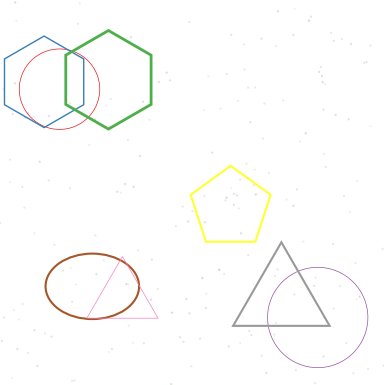[{"shape": "circle", "thickness": 0.5, "radius": 0.52, "center": [0.155, 0.768]}, {"shape": "hexagon", "thickness": 1, "radius": 0.59, "center": [0.115, 0.787]}, {"shape": "hexagon", "thickness": 2, "radius": 0.64, "center": [0.282, 0.793]}, {"shape": "circle", "thickness": 0.5, "radius": 0.65, "center": [0.825, 0.175]}, {"shape": "pentagon", "thickness": 1.5, "radius": 0.55, "center": [0.599, 0.46]}, {"shape": "oval", "thickness": 1.5, "radius": 0.61, "center": [0.24, 0.256]}, {"shape": "triangle", "thickness": 0.5, "radius": 0.53, "center": [0.318, 0.227]}, {"shape": "triangle", "thickness": 1.5, "radius": 0.72, "center": [0.731, 0.226]}]